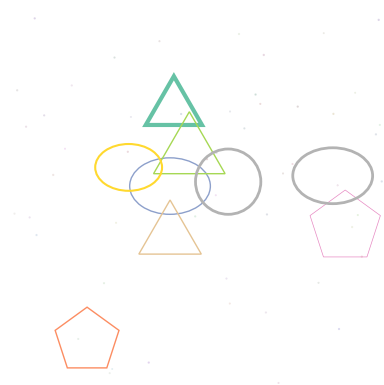[{"shape": "triangle", "thickness": 3, "radius": 0.42, "center": [0.452, 0.718]}, {"shape": "pentagon", "thickness": 1, "radius": 0.44, "center": [0.226, 0.115]}, {"shape": "oval", "thickness": 1, "radius": 0.52, "center": [0.442, 0.517]}, {"shape": "pentagon", "thickness": 0.5, "radius": 0.48, "center": [0.897, 0.41]}, {"shape": "triangle", "thickness": 1, "radius": 0.54, "center": [0.492, 0.602]}, {"shape": "oval", "thickness": 1.5, "radius": 0.43, "center": [0.334, 0.565]}, {"shape": "triangle", "thickness": 1, "radius": 0.47, "center": [0.442, 0.387]}, {"shape": "oval", "thickness": 2, "radius": 0.52, "center": [0.864, 0.544]}, {"shape": "circle", "thickness": 2, "radius": 0.42, "center": [0.593, 0.528]}]